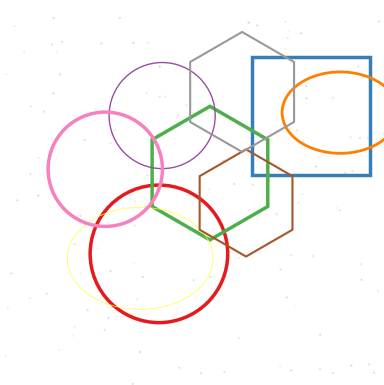[{"shape": "circle", "thickness": 2.5, "radius": 0.89, "center": [0.413, 0.341]}, {"shape": "square", "thickness": 2.5, "radius": 0.77, "center": [0.807, 0.699]}, {"shape": "hexagon", "thickness": 2.5, "radius": 0.87, "center": [0.545, 0.55]}, {"shape": "circle", "thickness": 1, "radius": 0.69, "center": [0.421, 0.7]}, {"shape": "oval", "thickness": 2, "radius": 0.76, "center": [0.884, 0.707]}, {"shape": "oval", "thickness": 0.5, "radius": 0.95, "center": [0.364, 0.329]}, {"shape": "hexagon", "thickness": 1.5, "radius": 0.7, "center": [0.639, 0.473]}, {"shape": "circle", "thickness": 2.5, "radius": 0.74, "center": [0.273, 0.56]}, {"shape": "hexagon", "thickness": 1.5, "radius": 0.78, "center": [0.629, 0.761]}]